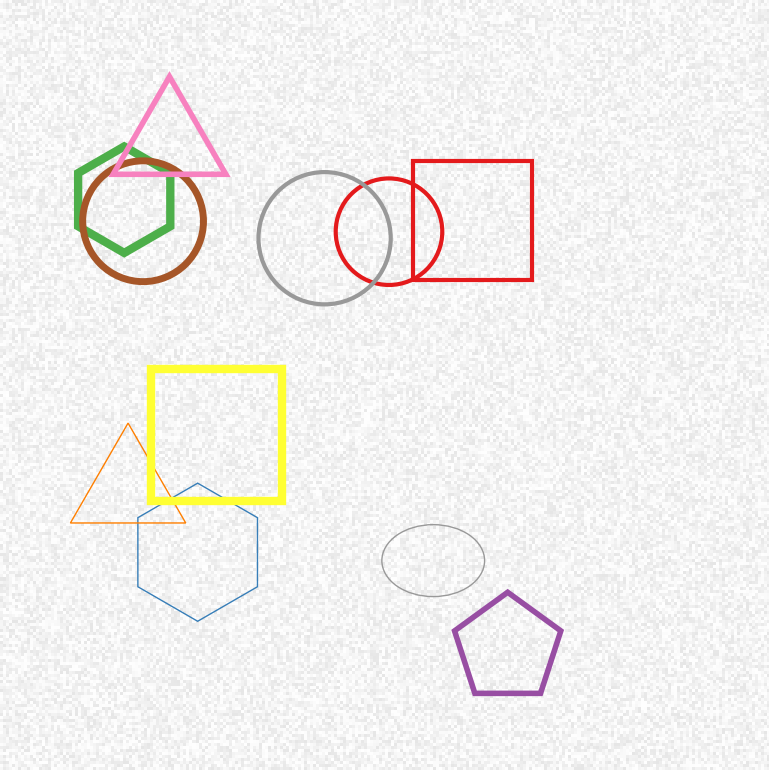[{"shape": "circle", "thickness": 1.5, "radius": 0.35, "center": [0.505, 0.699]}, {"shape": "square", "thickness": 1.5, "radius": 0.39, "center": [0.614, 0.713]}, {"shape": "hexagon", "thickness": 0.5, "radius": 0.45, "center": [0.257, 0.283]}, {"shape": "hexagon", "thickness": 3, "radius": 0.35, "center": [0.161, 0.741]}, {"shape": "pentagon", "thickness": 2, "radius": 0.36, "center": [0.659, 0.158]}, {"shape": "triangle", "thickness": 0.5, "radius": 0.43, "center": [0.166, 0.364]}, {"shape": "square", "thickness": 3, "radius": 0.43, "center": [0.281, 0.435]}, {"shape": "circle", "thickness": 2.5, "radius": 0.39, "center": [0.186, 0.713]}, {"shape": "triangle", "thickness": 2, "radius": 0.42, "center": [0.22, 0.816]}, {"shape": "oval", "thickness": 0.5, "radius": 0.33, "center": [0.563, 0.272]}, {"shape": "circle", "thickness": 1.5, "radius": 0.43, "center": [0.422, 0.691]}]